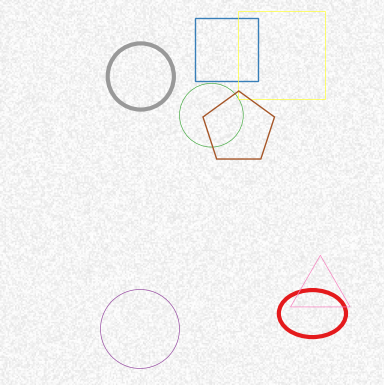[{"shape": "oval", "thickness": 3, "radius": 0.44, "center": [0.812, 0.185]}, {"shape": "square", "thickness": 1, "radius": 0.41, "center": [0.588, 0.871]}, {"shape": "circle", "thickness": 0.5, "radius": 0.41, "center": [0.549, 0.701]}, {"shape": "circle", "thickness": 0.5, "radius": 0.51, "center": [0.364, 0.146]}, {"shape": "square", "thickness": 0.5, "radius": 0.57, "center": [0.731, 0.856]}, {"shape": "pentagon", "thickness": 1, "radius": 0.49, "center": [0.62, 0.666]}, {"shape": "triangle", "thickness": 0.5, "radius": 0.45, "center": [0.832, 0.248]}, {"shape": "circle", "thickness": 3, "radius": 0.43, "center": [0.366, 0.801]}]